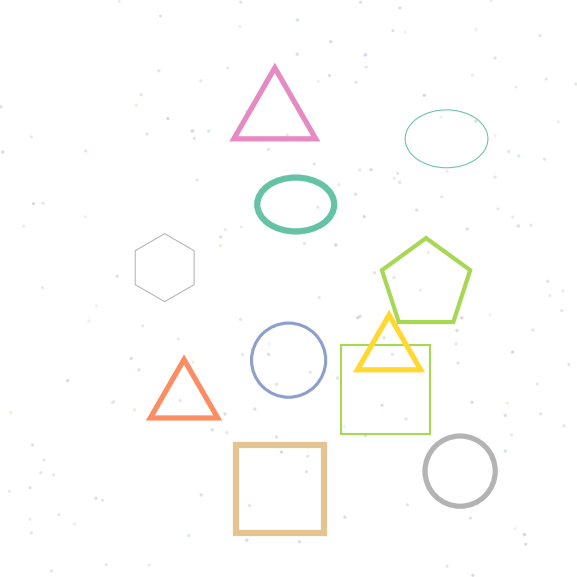[{"shape": "oval", "thickness": 0.5, "radius": 0.36, "center": [0.773, 0.759]}, {"shape": "oval", "thickness": 3, "radius": 0.33, "center": [0.512, 0.645]}, {"shape": "triangle", "thickness": 2.5, "radius": 0.34, "center": [0.319, 0.309]}, {"shape": "circle", "thickness": 1.5, "radius": 0.32, "center": [0.5, 0.375]}, {"shape": "triangle", "thickness": 2.5, "radius": 0.41, "center": [0.476, 0.8]}, {"shape": "square", "thickness": 1, "radius": 0.38, "center": [0.667, 0.324]}, {"shape": "pentagon", "thickness": 2, "radius": 0.4, "center": [0.738, 0.507]}, {"shape": "triangle", "thickness": 2.5, "radius": 0.32, "center": [0.674, 0.39]}, {"shape": "square", "thickness": 3, "radius": 0.38, "center": [0.485, 0.152]}, {"shape": "circle", "thickness": 2.5, "radius": 0.3, "center": [0.797, 0.183]}, {"shape": "hexagon", "thickness": 0.5, "radius": 0.29, "center": [0.285, 0.536]}]